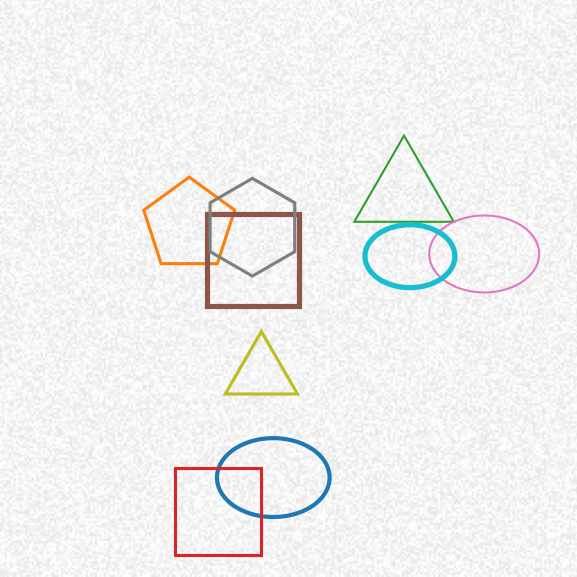[{"shape": "oval", "thickness": 2, "radius": 0.49, "center": [0.473, 0.172]}, {"shape": "pentagon", "thickness": 1.5, "radius": 0.41, "center": [0.328, 0.61]}, {"shape": "triangle", "thickness": 1, "radius": 0.5, "center": [0.7, 0.665]}, {"shape": "square", "thickness": 1.5, "radius": 0.38, "center": [0.378, 0.114]}, {"shape": "square", "thickness": 2.5, "radius": 0.4, "center": [0.438, 0.549]}, {"shape": "oval", "thickness": 1, "radius": 0.48, "center": [0.838, 0.559]}, {"shape": "hexagon", "thickness": 1.5, "radius": 0.42, "center": [0.437, 0.606]}, {"shape": "triangle", "thickness": 1.5, "radius": 0.36, "center": [0.453, 0.353]}, {"shape": "oval", "thickness": 2.5, "radius": 0.39, "center": [0.71, 0.555]}]